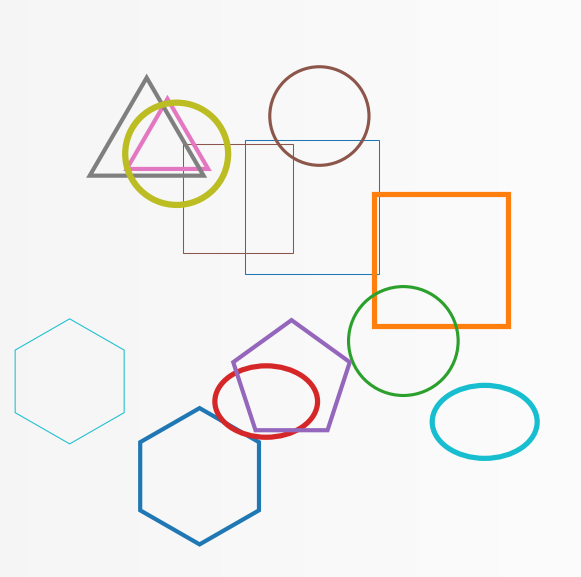[{"shape": "hexagon", "thickness": 2, "radius": 0.59, "center": [0.343, 0.174]}, {"shape": "square", "thickness": 0.5, "radius": 0.58, "center": [0.536, 0.641]}, {"shape": "square", "thickness": 2.5, "radius": 0.57, "center": [0.759, 0.549]}, {"shape": "circle", "thickness": 1.5, "radius": 0.47, "center": [0.694, 0.409]}, {"shape": "oval", "thickness": 2.5, "radius": 0.44, "center": [0.458, 0.304]}, {"shape": "pentagon", "thickness": 2, "radius": 0.53, "center": [0.502, 0.339]}, {"shape": "square", "thickness": 0.5, "radius": 0.47, "center": [0.41, 0.656]}, {"shape": "circle", "thickness": 1.5, "radius": 0.43, "center": [0.549, 0.798]}, {"shape": "triangle", "thickness": 2, "radius": 0.4, "center": [0.288, 0.747]}, {"shape": "triangle", "thickness": 2, "radius": 0.57, "center": [0.252, 0.752]}, {"shape": "circle", "thickness": 3, "radius": 0.44, "center": [0.304, 0.733]}, {"shape": "hexagon", "thickness": 0.5, "radius": 0.54, "center": [0.12, 0.339]}, {"shape": "oval", "thickness": 2.5, "radius": 0.45, "center": [0.834, 0.269]}]